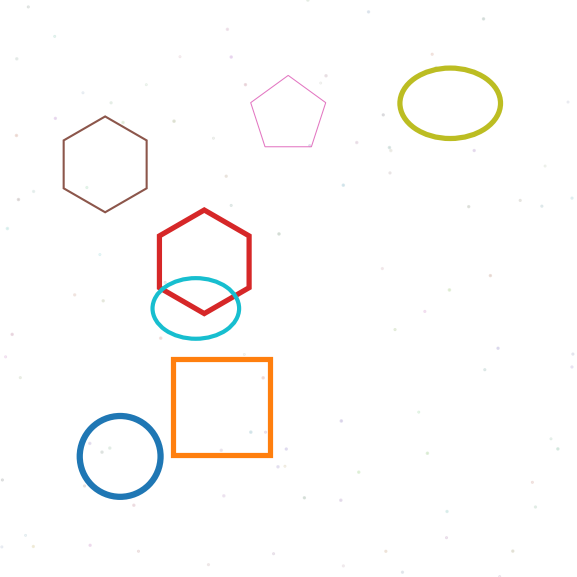[{"shape": "circle", "thickness": 3, "radius": 0.35, "center": [0.208, 0.209]}, {"shape": "square", "thickness": 2.5, "radius": 0.42, "center": [0.383, 0.294]}, {"shape": "hexagon", "thickness": 2.5, "radius": 0.45, "center": [0.354, 0.546]}, {"shape": "hexagon", "thickness": 1, "radius": 0.41, "center": [0.182, 0.715]}, {"shape": "pentagon", "thickness": 0.5, "radius": 0.34, "center": [0.499, 0.8]}, {"shape": "oval", "thickness": 2.5, "radius": 0.44, "center": [0.78, 0.82]}, {"shape": "oval", "thickness": 2, "radius": 0.37, "center": [0.339, 0.465]}]